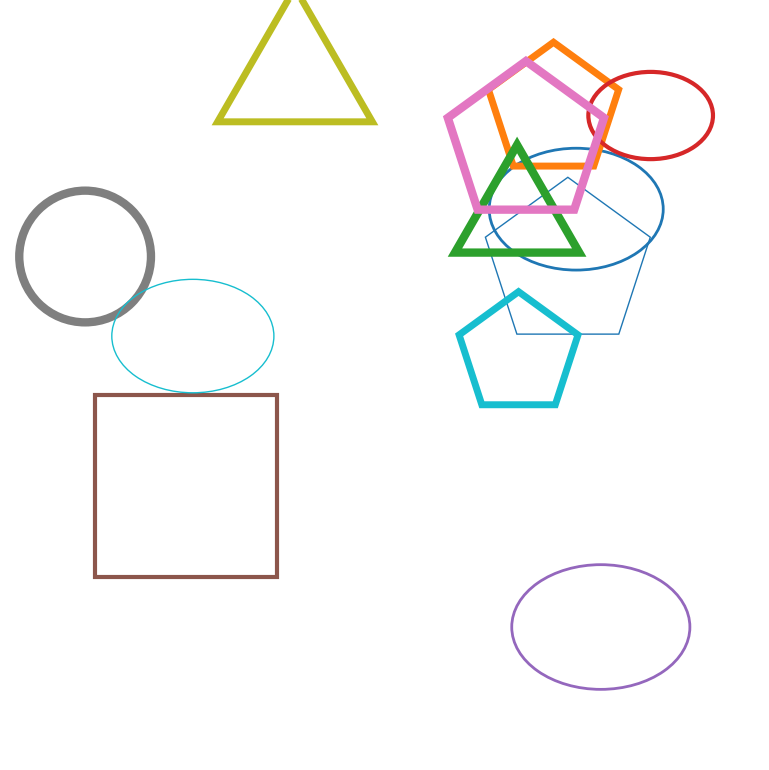[{"shape": "pentagon", "thickness": 0.5, "radius": 0.56, "center": [0.737, 0.657]}, {"shape": "oval", "thickness": 1, "radius": 0.57, "center": [0.748, 0.728]}, {"shape": "pentagon", "thickness": 2.5, "radius": 0.44, "center": [0.719, 0.856]}, {"shape": "triangle", "thickness": 3, "radius": 0.47, "center": [0.672, 0.719]}, {"shape": "oval", "thickness": 1.5, "radius": 0.4, "center": [0.845, 0.85]}, {"shape": "oval", "thickness": 1, "radius": 0.58, "center": [0.78, 0.186]}, {"shape": "square", "thickness": 1.5, "radius": 0.59, "center": [0.241, 0.368]}, {"shape": "pentagon", "thickness": 3, "radius": 0.53, "center": [0.683, 0.814]}, {"shape": "circle", "thickness": 3, "radius": 0.43, "center": [0.111, 0.667]}, {"shape": "triangle", "thickness": 2.5, "radius": 0.58, "center": [0.383, 0.9]}, {"shape": "pentagon", "thickness": 2.5, "radius": 0.41, "center": [0.673, 0.54]}, {"shape": "oval", "thickness": 0.5, "radius": 0.53, "center": [0.25, 0.564]}]